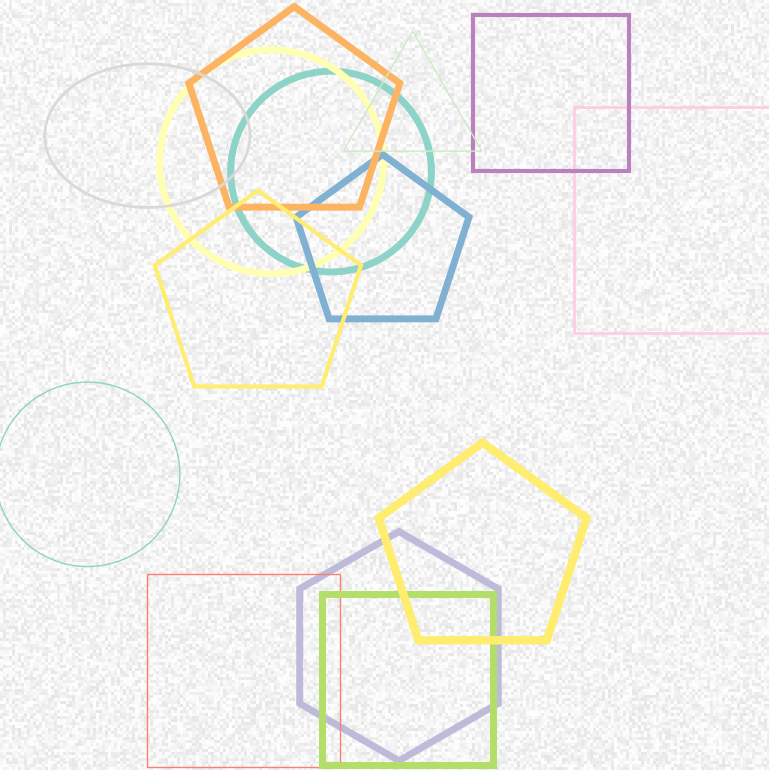[{"shape": "circle", "thickness": 0.5, "radius": 0.6, "center": [0.114, 0.384]}, {"shape": "circle", "thickness": 2.5, "radius": 0.65, "center": [0.43, 0.777]}, {"shape": "circle", "thickness": 2.5, "radius": 0.73, "center": [0.353, 0.79]}, {"shape": "hexagon", "thickness": 2.5, "radius": 0.74, "center": [0.518, 0.161]}, {"shape": "square", "thickness": 0.5, "radius": 0.63, "center": [0.317, 0.129]}, {"shape": "pentagon", "thickness": 2.5, "radius": 0.59, "center": [0.497, 0.681]}, {"shape": "pentagon", "thickness": 2.5, "radius": 0.72, "center": [0.382, 0.847]}, {"shape": "square", "thickness": 2.5, "radius": 0.56, "center": [0.529, 0.118]}, {"shape": "square", "thickness": 1, "radius": 0.73, "center": [0.892, 0.715]}, {"shape": "oval", "thickness": 1, "radius": 0.67, "center": [0.191, 0.824]}, {"shape": "square", "thickness": 1.5, "radius": 0.51, "center": [0.716, 0.88]}, {"shape": "triangle", "thickness": 0.5, "radius": 0.52, "center": [0.536, 0.856]}, {"shape": "pentagon", "thickness": 3, "radius": 0.71, "center": [0.627, 0.283]}, {"shape": "pentagon", "thickness": 1.5, "radius": 0.7, "center": [0.335, 0.612]}]